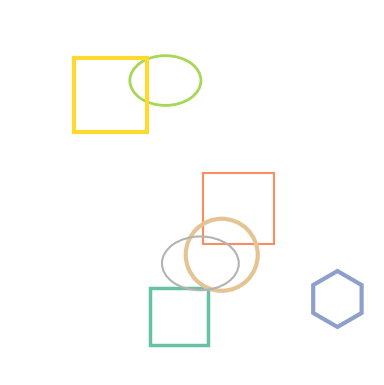[{"shape": "square", "thickness": 2.5, "radius": 0.37, "center": [0.465, 0.178]}, {"shape": "square", "thickness": 1.5, "radius": 0.46, "center": [0.62, 0.459]}, {"shape": "hexagon", "thickness": 3, "radius": 0.36, "center": [0.876, 0.223]}, {"shape": "oval", "thickness": 2, "radius": 0.46, "center": [0.43, 0.791]}, {"shape": "square", "thickness": 3, "radius": 0.48, "center": [0.287, 0.753]}, {"shape": "circle", "thickness": 3, "radius": 0.47, "center": [0.576, 0.338]}, {"shape": "oval", "thickness": 1.5, "radius": 0.5, "center": [0.52, 0.316]}]